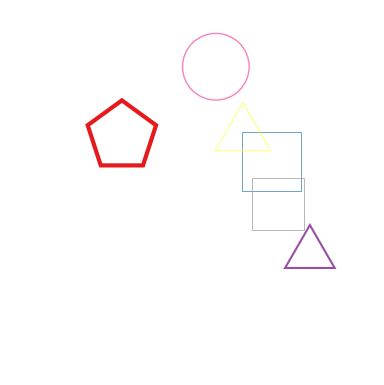[{"shape": "pentagon", "thickness": 3, "radius": 0.47, "center": [0.317, 0.646]}, {"shape": "square", "thickness": 0.5, "radius": 0.38, "center": [0.704, 0.581]}, {"shape": "triangle", "thickness": 1.5, "radius": 0.37, "center": [0.805, 0.341]}, {"shape": "triangle", "thickness": 0.5, "radius": 0.42, "center": [0.631, 0.65]}, {"shape": "circle", "thickness": 1, "radius": 0.43, "center": [0.561, 0.827]}, {"shape": "square", "thickness": 0.5, "radius": 0.34, "center": [0.722, 0.471]}]